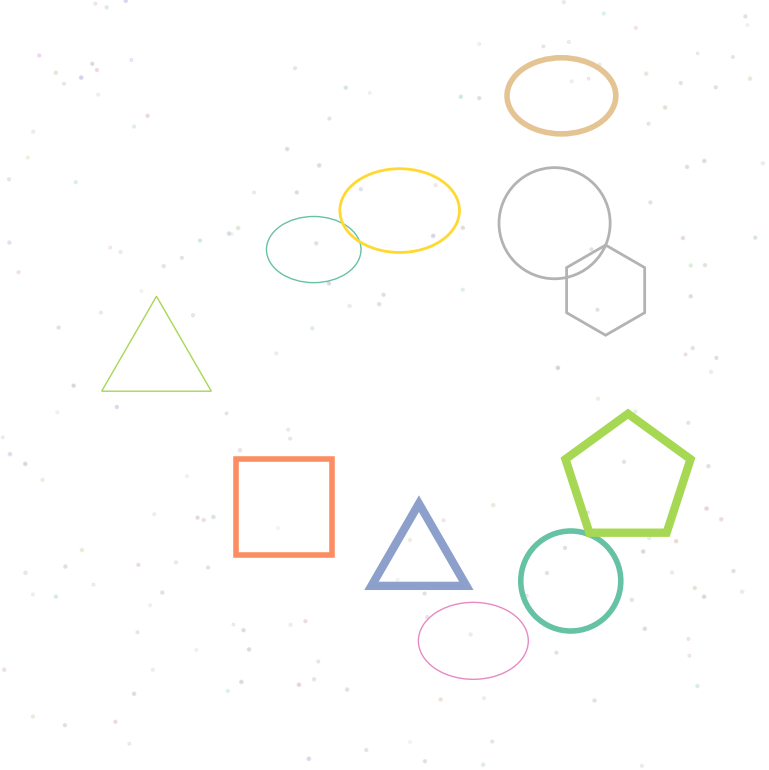[{"shape": "oval", "thickness": 0.5, "radius": 0.31, "center": [0.407, 0.676]}, {"shape": "circle", "thickness": 2, "radius": 0.32, "center": [0.741, 0.245]}, {"shape": "square", "thickness": 2, "radius": 0.31, "center": [0.369, 0.341]}, {"shape": "triangle", "thickness": 3, "radius": 0.36, "center": [0.544, 0.275]}, {"shape": "oval", "thickness": 0.5, "radius": 0.36, "center": [0.615, 0.168]}, {"shape": "triangle", "thickness": 0.5, "radius": 0.41, "center": [0.203, 0.533]}, {"shape": "pentagon", "thickness": 3, "radius": 0.43, "center": [0.816, 0.377]}, {"shape": "oval", "thickness": 1, "radius": 0.39, "center": [0.519, 0.727]}, {"shape": "oval", "thickness": 2, "radius": 0.35, "center": [0.729, 0.876]}, {"shape": "circle", "thickness": 1, "radius": 0.36, "center": [0.72, 0.71]}, {"shape": "hexagon", "thickness": 1, "radius": 0.29, "center": [0.787, 0.623]}]